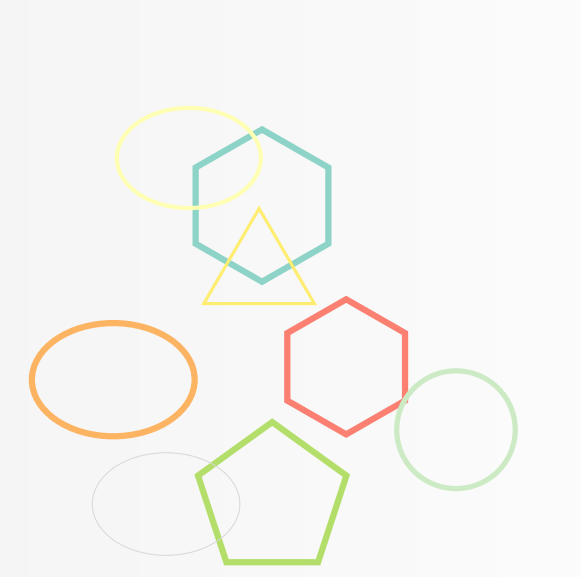[{"shape": "hexagon", "thickness": 3, "radius": 0.66, "center": [0.451, 0.643]}, {"shape": "oval", "thickness": 2, "radius": 0.62, "center": [0.325, 0.726]}, {"shape": "hexagon", "thickness": 3, "radius": 0.58, "center": [0.596, 0.364]}, {"shape": "oval", "thickness": 3, "radius": 0.7, "center": [0.195, 0.342]}, {"shape": "pentagon", "thickness": 3, "radius": 0.67, "center": [0.468, 0.134]}, {"shape": "oval", "thickness": 0.5, "radius": 0.63, "center": [0.286, 0.126]}, {"shape": "circle", "thickness": 2.5, "radius": 0.51, "center": [0.784, 0.255]}, {"shape": "triangle", "thickness": 1.5, "radius": 0.55, "center": [0.446, 0.528]}]